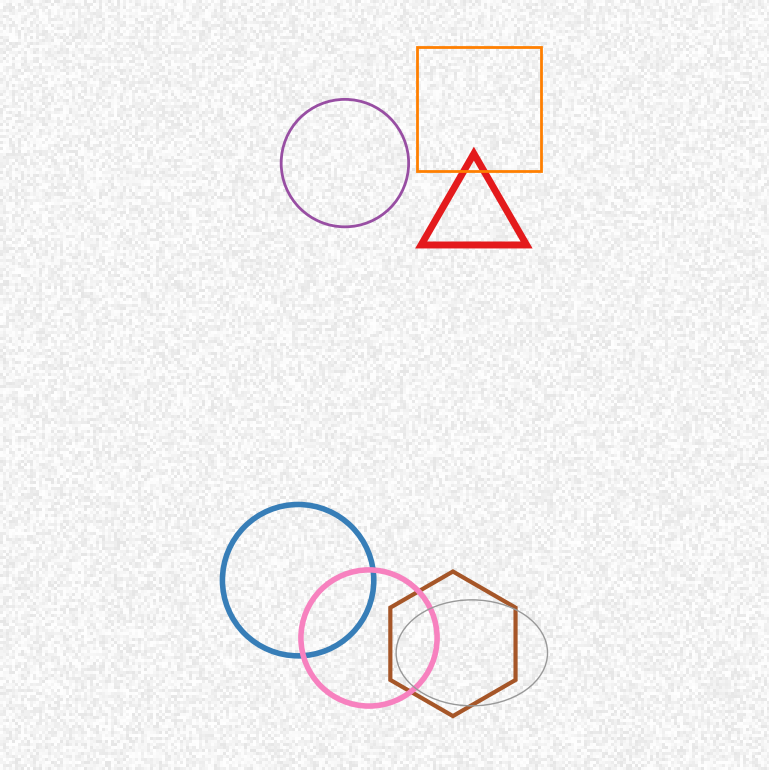[{"shape": "triangle", "thickness": 2.5, "radius": 0.4, "center": [0.615, 0.721]}, {"shape": "circle", "thickness": 2, "radius": 0.49, "center": [0.387, 0.247]}, {"shape": "circle", "thickness": 1, "radius": 0.41, "center": [0.448, 0.788]}, {"shape": "square", "thickness": 1, "radius": 0.4, "center": [0.622, 0.858]}, {"shape": "hexagon", "thickness": 1.5, "radius": 0.47, "center": [0.588, 0.164]}, {"shape": "circle", "thickness": 2, "radius": 0.44, "center": [0.479, 0.171]}, {"shape": "oval", "thickness": 0.5, "radius": 0.49, "center": [0.613, 0.152]}]